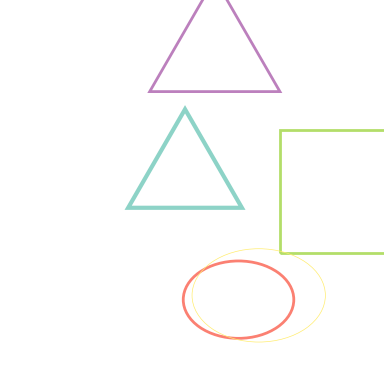[{"shape": "triangle", "thickness": 3, "radius": 0.85, "center": [0.481, 0.546]}, {"shape": "oval", "thickness": 2, "radius": 0.72, "center": [0.62, 0.222]}, {"shape": "square", "thickness": 2, "radius": 0.8, "center": [0.888, 0.503]}, {"shape": "triangle", "thickness": 2, "radius": 0.98, "center": [0.558, 0.86]}, {"shape": "oval", "thickness": 0.5, "radius": 0.87, "center": [0.672, 0.233]}]